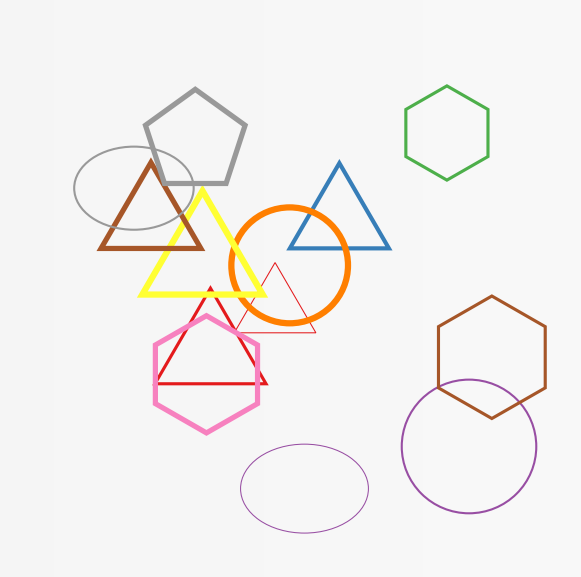[{"shape": "triangle", "thickness": 0.5, "radius": 0.41, "center": [0.473, 0.463]}, {"shape": "triangle", "thickness": 1.5, "radius": 0.55, "center": [0.362, 0.39]}, {"shape": "triangle", "thickness": 2, "radius": 0.49, "center": [0.584, 0.618]}, {"shape": "hexagon", "thickness": 1.5, "radius": 0.41, "center": [0.769, 0.769]}, {"shape": "circle", "thickness": 1, "radius": 0.58, "center": [0.807, 0.226]}, {"shape": "oval", "thickness": 0.5, "radius": 0.55, "center": [0.524, 0.153]}, {"shape": "circle", "thickness": 3, "radius": 0.5, "center": [0.498, 0.54]}, {"shape": "triangle", "thickness": 3, "radius": 0.6, "center": [0.348, 0.549]}, {"shape": "hexagon", "thickness": 1.5, "radius": 0.53, "center": [0.846, 0.38]}, {"shape": "triangle", "thickness": 2.5, "radius": 0.5, "center": [0.26, 0.618]}, {"shape": "hexagon", "thickness": 2.5, "radius": 0.51, "center": [0.355, 0.351]}, {"shape": "oval", "thickness": 1, "radius": 0.51, "center": [0.23, 0.673]}, {"shape": "pentagon", "thickness": 2.5, "radius": 0.45, "center": [0.336, 0.754]}]